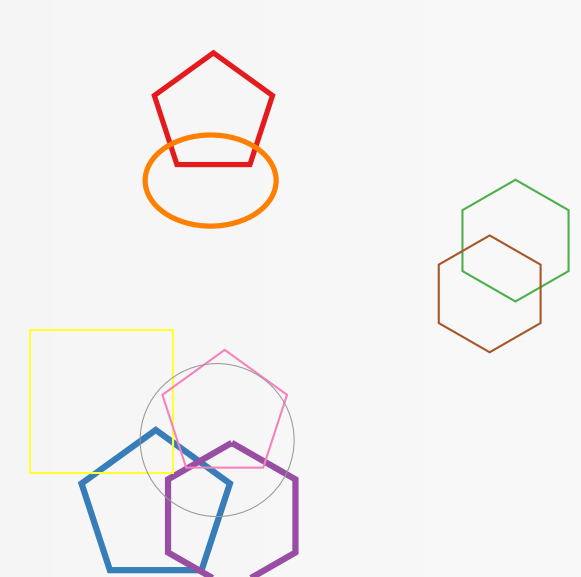[{"shape": "pentagon", "thickness": 2.5, "radius": 0.53, "center": [0.367, 0.801]}, {"shape": "pentagon", "thickness": 3, "radius": 0.67, "center": [0.268, 0.12]}, {"shape": "hexagon", "thickness": 1, "radius": 0.53, "center": [0.887, 0.582]}, {"shape": "hexagon", "thickness": 3, "radius": 0.63, "center": [0.399, 0.106]}, {"shape": "oval", "thickness": 2.5, "radius": 0.56, "center": [0.362, 0.686]}, {"shape": "square", "thickness": 1, "radius": 0.62, "center": [0.175, 0.304]}, {"shape": "hexagon", "thickness": 1, "radius": 0.51, "center": [0.842, 0.49]}, {"shape": "pentagon", "thickness": 1, "radius": 0.56, "center": [0.387, 0.281]}, {"shape": "circle", "thickness": 0.5, "radius": 0.66, "center": [0.374, 0.237]}]